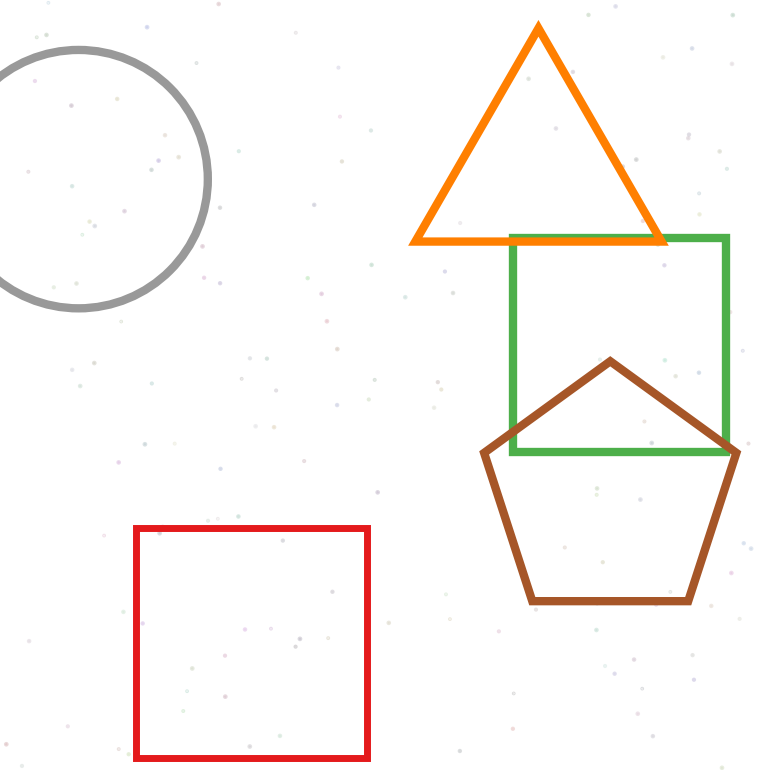[{"shape": "square", "thickness": 2.5, "radius": 0.75, "center": [0.327, 0.165]}, {"shape": "square", "thickness": 3, "radius": 0.69, "center": [0.804, 0.552]}, {"shape": "triangle", "thickness": 3, "radius": 0.92, "center": [0.699, 0.779]}, {"shape": "pentagon", "thickness": 3, "radius": 0.86, "center": [0.793, 0.359]}, {"shape": "circle", "thickness": 3, "radius": 0.84, "center": [0.102, 0.767]}]